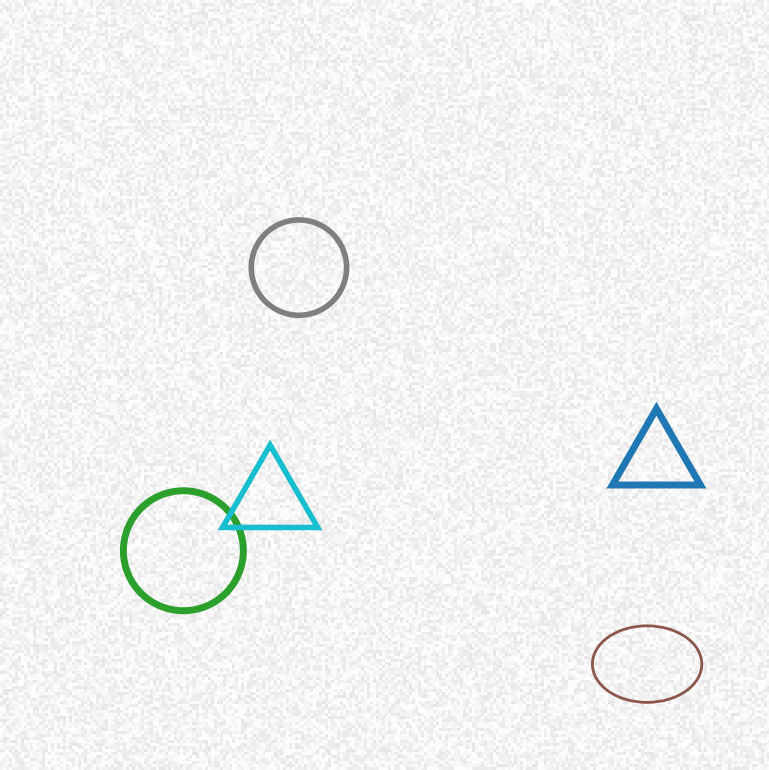[{"shape": "triangle", "thickness": 2.5, "radius": 0.33, "center": [0.852, 0.403]}, {"shape": "circle", "thickness": 2.5, "radius": 0.39, "center": [0.238, 0.285]}, {"shape": "oval", "thickness": 1, "radius": 0.36, "center": [0.84, 0.138]}, {"shape": "circle", "thickness": 2, "radius": 0.31, "center": [0.388, 0.652]}, {"shape": "triangle", "thickness": 2, "radius": 0.36, "center": [0.351, 0.351]}]